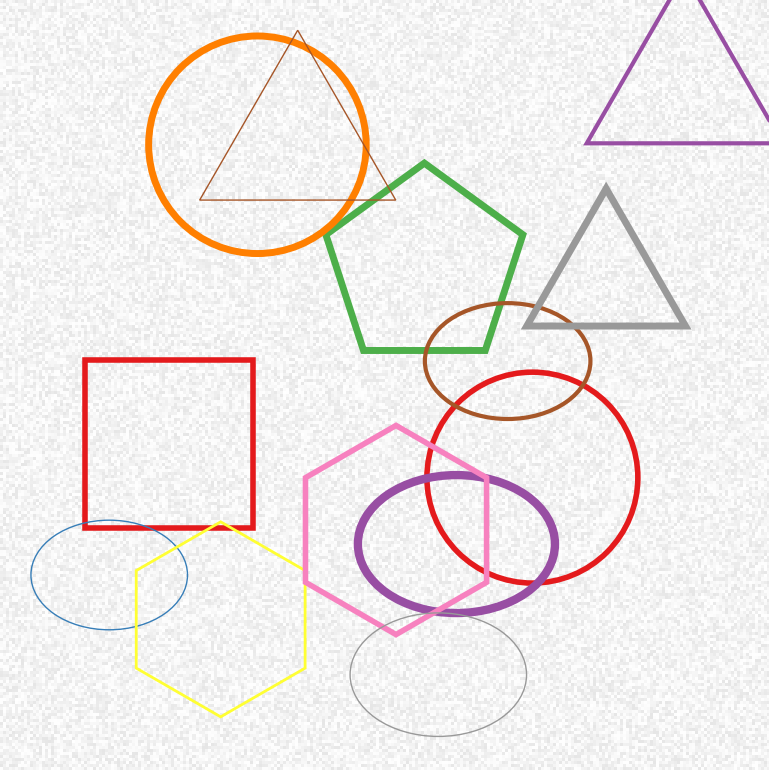[{"shape": "circle", "thickness": 2, "radius": 0.68, "center": [0.691, 0.38]}, {"shape": "square", "thickness": 2, "radius": 0.55, "center": [0.22, 0.424]}, {"shape": "oval", "thickness": 0.5, "radius": 0.51, "center": [0.142, 0.253]}, {"shape": "pentagon", "thickness": 2.5, "radius": 0.67, "center": [0.551, 0.654]}, {"shape": "triangle", "thickness": 1.5, "radius": 0.73, "center": [0.889, 0.887]}, {"shape": "oval", "thickness": 3, "radius": 0.64, "center": [0.593, 0.293]}, {"shape": "circle", "thickness": 2.5, "radius": 0.71, "center": [0.334, 0.812]}, {"shape": "hexagon", "thickness": 1, "radius": 0.63, "center": [0.287, 0.196]}, {"shape": "oval", "thickness": 1.5, "radius": 0.54, "center": [0.659, 0.531]}, {"shape": "triangle", "thickness": 0.5, "radius": 0.74, "center": [0.387, 0.814]}, {"shape": "hexagon", "thickness": 2, "radius": 0.68, "center": [0.514, 0.312]}, {"shape": "triangle", "thickness": 2.5, "radius": 0.59, "center": [0.787, 0.636]}, {"shape": "oval", "thickness": 0.5, "radius": 0.57, "center": [0.569, 0.124]}]